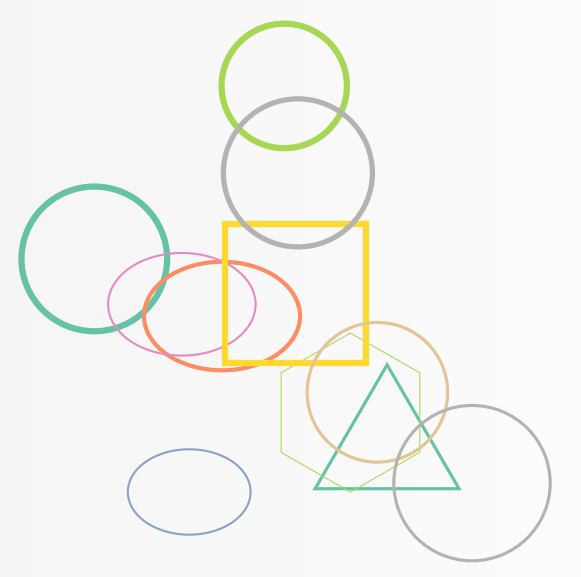[{"shape": "circle", "thickness": 3, "radius": 0.63, "center": [0.162, 0.551]}, {"shape": "triangle", "thickness": 1.5, "radius": 0.71, "center": [0.666, 0.224]}, {"shape": "oval", "thickness": 2, "radius": 0.67, "center": [0.382, 0.452]}, {"shape": "oval", "thickness": 1, "radius": 0.53, "center": [0.326, 0.147]}, {"shape": "oval", "thickness": 1, "radius": 0.63, "center": [0.313, 0.472]}, {"shape": "hexagon", "thickness": 0.5, "radius": 0.69, "center": [0.603, 0.285]}, {"shape": "circle", "thickness": 3, "radius": 0.54, "center": [0.489, 0.85]}, {"shape": "square", "thickness": 3, "radius": 0.6, "center": [0.508, 0.491]}, {"shape": "circle", "thickness": 1.5, "radius": 0.6, "center": [0.649, 0.32]}, {"shape": "circle", "thickness": 1.5, "radius": 0.67, "center": [0.812, 0.163]}, {"shape": "circle", "thickness": 2.5, "radius": 0.64, "center": [0.513, 0.7]}]